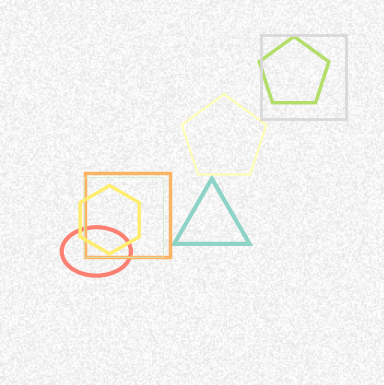[{"shape": "triangle", "thickness": 3, "radius": 0.57, "center": [0.55, 0.423]}, {"shape": "pentagon", "thickness": 1.5, "radius": 0.58, "center": [0.582, 0.64]}, {"shape": "oval", "thickness": 3, "radius": 0.45, "center": [0.25, 0.347]}, {"shape": "square", "thickness": 2.5, "radius": 0.55, "center": [0.331, 0.441]}, {"shape": "pentagon", "thickness": 2.5, "radius": 0.48, "center": [0.764, 0.81]}, {"shape": "square", "thickness": 2, "radius": 0.55, "center": [0.789, 0.8]}, {"shape": "square", "thickness": 0.5, "radius": 0.52, "center": [0.321, 0.437]}, {"shape": "hexagon", "thickness": 2.5, "radius": 0.44, "center": [0.285, 0.429]}]